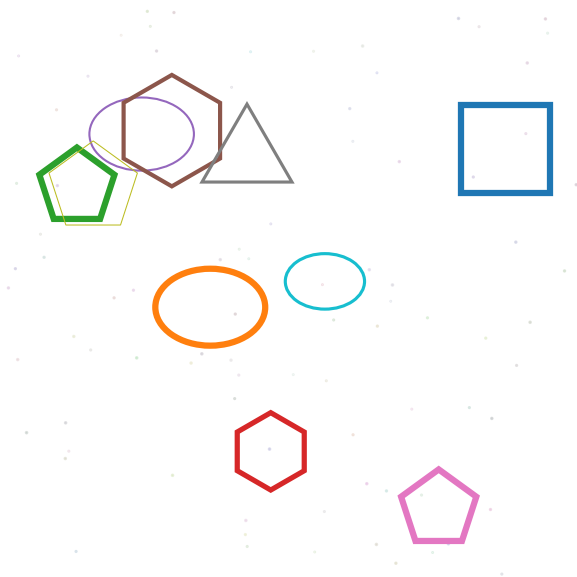[{"shape": "square", "thickness": 3, "radius": 0.38, "center": [0.876, 0.742]}, {"shape": "oval", "thickness": 3, "radius": 0.48, "center": [0.364, 0.467]}, {"shape": "pentagon", "thickness": 3, "radius": 0.34, "center": [0.133, 0.675]}, {"shape": "hexagon", "thickness": 2.5, "radius": 0.33, "center": [0.469, 0.218]}, {"shape": "oval", "thickness": 1, "radius": 0.45, "center": [0.245, 0.767]}, {"shape": "hexagon", "thickness": 2, "radius": 0.48, "center": [0.298, 0.773]}, {"shape": "pentagon", "thickness": 3, "radius": 0.34, "center": [0.76, 0.118]}, {"shape": "triangle", "thickness": 1.5, "radius": 0.45, "center": [0.428, 0.729]}, {"shape": "pentagon", "thickness": 0.5, "radius": 0.4, "center": [0.161, 0.675]}, {"shape": "oval", "thickness": 1.5, "radius": 0.34, "center": [0.563, 0.512]}]